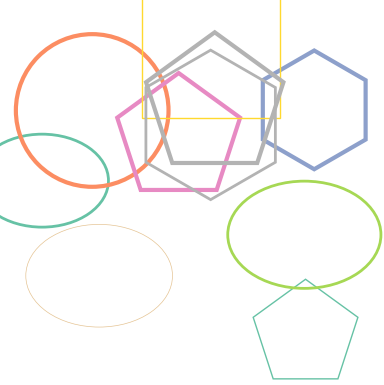[{"shape": "pentagon", "thickness": 1, "radius": 0.71, "center": [0.794, 0.132]}, {"shape": "oval", "thickness": 2, "radius": 0.86, "center": [0.109, 0.531]}, {"shape": "circle", "thickness": 3, "radius": 0.99, "center": [0.239, 0.713]}, {"shape": "hexagon", "thickness": 3, "radius": 0.77, "center": [0.816, 0.715]}, {"shape": "pentagon", "thickness": 3, "radius": 0.84, "center": [0.464, 0.642]}, {"shape": "oval", "thickness": 2, "radius": 0.99, "center": [0.79, 0.39]}, {"shape": "square", "thickness": 1, "radius": 0.9, "center": [0.548, 0.875]}, {"shape": "oval", "thickness": 0.5, "radius": 0.95, "center": [0.258, 0.284]}, {"shape": "pentagon", "thickness": 3, "radius": 0.94, "center": [0.558, 0.728]}, {"shape": "hexagon", "thickness": 2, "radius": 0.97, "center": [0.547, 0.676]}]